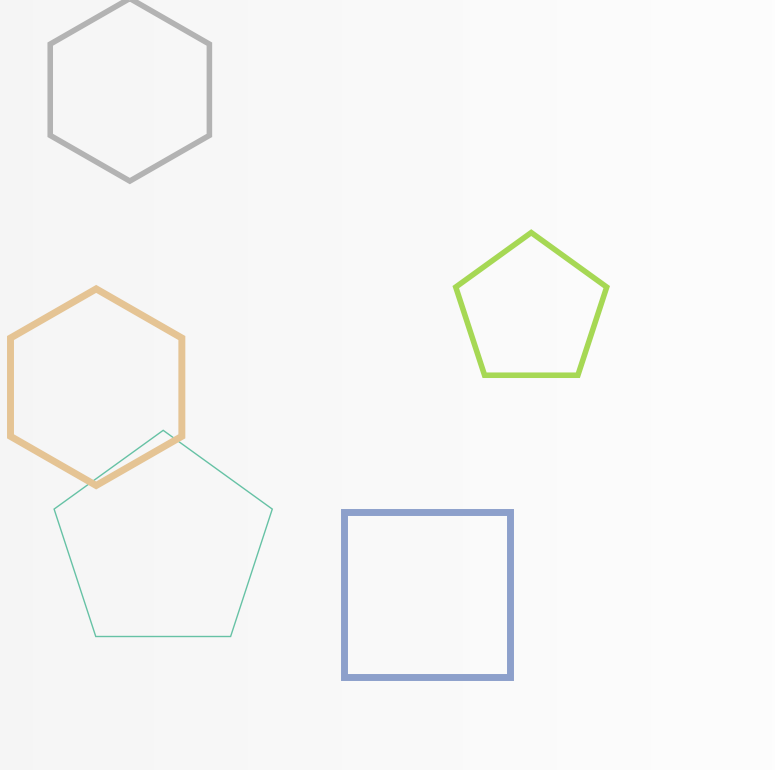[{"shape": "pentagon", "thickness": 0.5, "radius": 0.74, "center": [0.211, 0.293]}, {"shape": "square", "thickness": 2.5, "radius": 0.54, "center": [0.551, 0.228]}, {"shape": "pentagon", "thickness": 2, "radius": 0.51, "center": [0.685, 0.596]}, {"shape": "hexagon", "thickness": 2.5, "radius": 0.64, "center": [0.124, 0.497]}, {"shape": "hexagon", "thickness": 2, "radius": 0.59, "center": [0.167, 0.883]}]